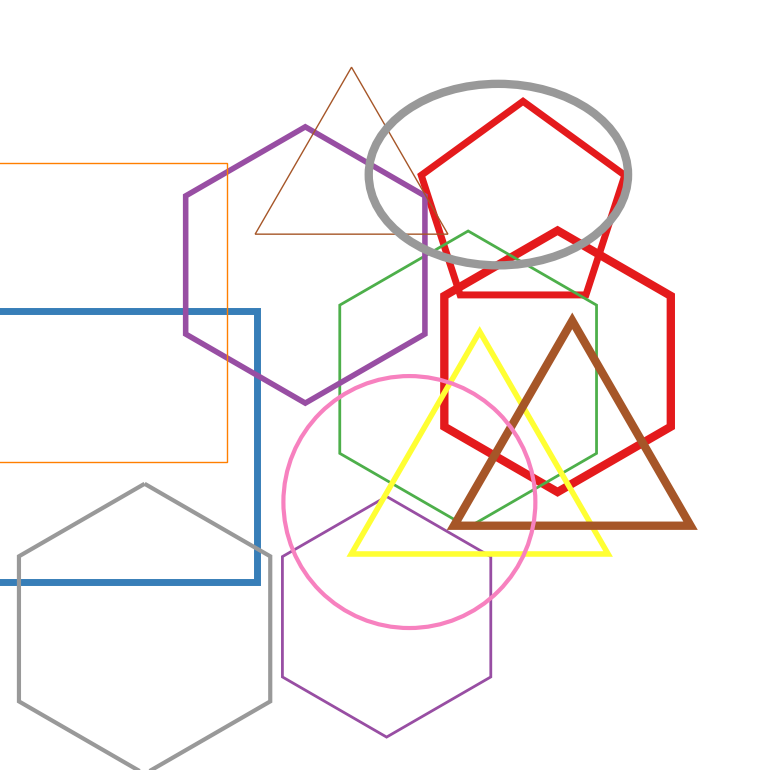[{"shape": "pentagon", "thickness": 2.5, "radius": 0.69, "center": [0.679, 0.729]}, {"shape": "hexagon", "thickness": 3, "radius": 0.85, "center": [0.724, 0.531]}, {"shape": "square", "thickness": 2.5, "radius": 0.88, "center": [0.158, 0.42]}, {"shape": "hexagon", "thickness": 1, "radius": 0.96, "center": [0.608, 0.507]}, {"shape": "hexagon", "thickness": 2, "radius": 0.9, "center": [0.396, 0.656]}, {"shape": "hexagon", "thickness": 1, "radius": 0.78, "center": [0.502, 0.199]}, {"shape": "square", "thickness": 0.5, "radius": 0.97, "center": [0.101, 0.594]}, {"shape": "triangle", "thickness": 2, "radius": 0.96, "center": [0.623, 0.377]}, {"shape": "triangle", "thickness": 3, "radius": 0.89, "center": [0.743, 0.406]}, {"shape": "triangle", "thickness": 0.5, "radius": 0.72, "center": [0.457, 0.768]}, {"shape": "circle", "thickness": 1.5, "radius": 0.82, "center": [0.532, 0.348]}, {"shape": "hexagon", "thickness": 1.5, "radius": 0.94, "center": [0.188, 0.183]}, {"shape": "oval", "thickness": 3, "radius": 0.84, "center": [0.647, 0.773]}]